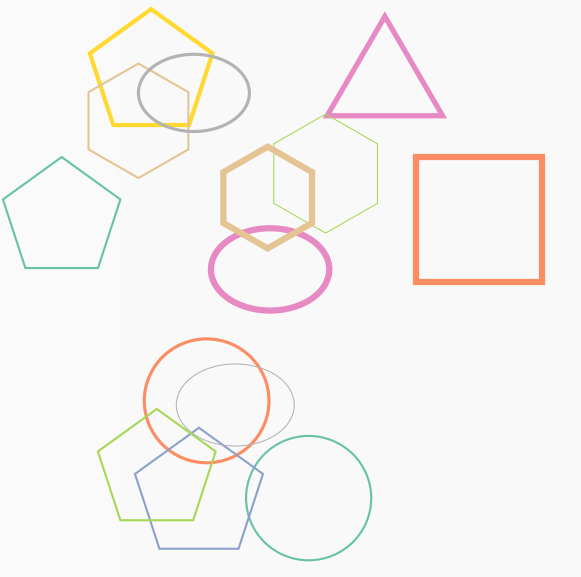[{"shape": "pentagon", "thickness": 1, "radius": 0.53, "center": [0.106, 0.621]}, {"shape": "circle", "thickness": 1, "radius": 0.54, "center": [0.531, 0.137]}, {"shape": "square", "thickness": 3, "radius": 0.54, "center": [0.824, 0.62]}, {"shape": "circle", "thickness": 1.5, "radius": 0.54, "center": [0.355, 0.305]}, {"shape": "pentagon", "thickness": 1, "radius": 0.58, "center": [0.342, 0.143]}, {"shape": "triangle", "thickness": 2.5, "radius": 0.57, "center": [0.662, 0.856]}, {"shape": "oval", "thickness": 3, "radius": 0.51, "center": [0.465, 0.533]}, {"shape": "pentagon", "thickness": 1, "radius": 0.53, "center": [0.27, 0.184]}, {"shape": "hexagon", "thickness": 0.5, "radius": 0.52, "center": [0.56, 0.699]}, {"shape": "pentagon", "thickness": 2, "radius": 0.55, "center": [0.26, 0.872]}, {"shape": "hexagon", "thickness": 1, "radius": 0.5, "center": [0.238, 0.79]}, {"shape": "hexagon", "thickness": 3, "radius": 0.44, "center": [0.461, 0.657]}, {"shape": "oval", "thickness": 0.5, "radius": 0.51, "center": [0.405, 0.298]}, {"shape": "oval", "thickness": 1.5, "radius": 0.48, "center": [0.334, 0.838]}]